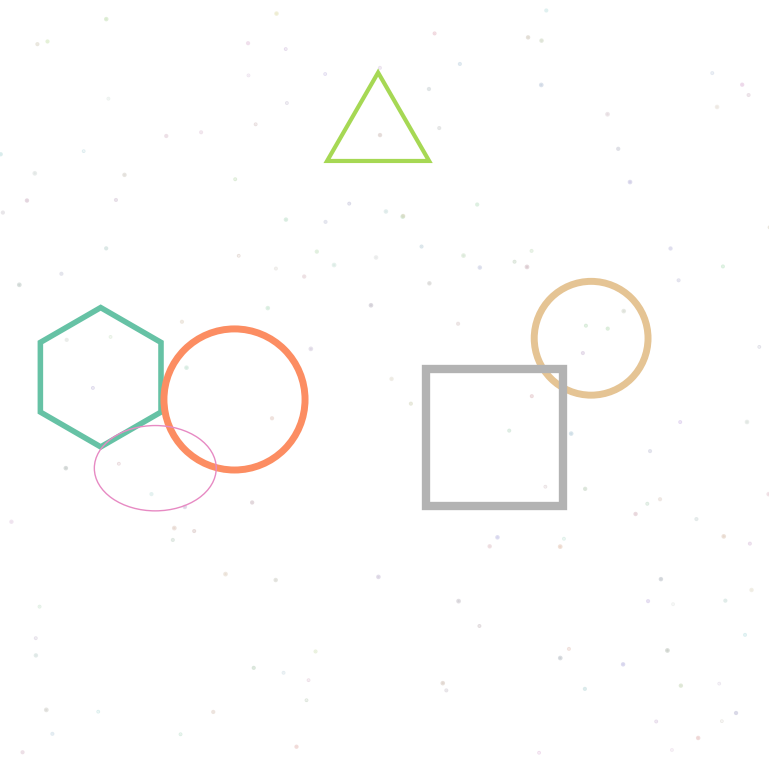[{"shape": "hexagon", "thickness": 2, "radius": 0.45, "center": [0.131, 0.51]}, {"shape": "circle", "thickness": 2.5, "radius": 0.46, "center": [0.305, 0.481]}, {"shape": "oval", "thickness": 0.5, "radius": 0.4, "center": [0.202, 0.392]}, {"shape": "triangle", "thickness": 1.5, "radius": 0.38, "center": [0.491, 0.829]}, {"shape": "circle", "thickness": 2.5, "radius": 0.37, "center": [0.768, 0.561]}, {"shape": "square", "thickness": 3, "radius": 0.44, "center": [0.642, 0.432]}]